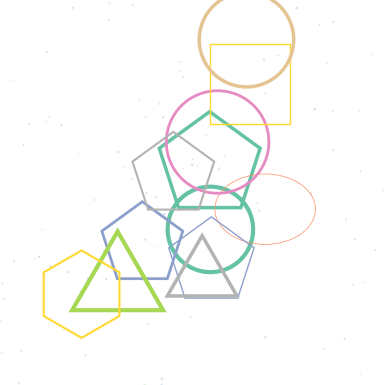[{"shape": "pentagon", "thickness": 2.5, "radius": 0.69, "center": [0.545, 0.572]}, {"shape": "circle", "thickness": 3, "radius": 0.55, "center": [0.546, 0.404]}, {"shape": "oval", "thickness": 0.5, "radius": 0.65, "center": [0.689, 0.457]}, {"shape": "pentagon", "thickness": 1, "radius": 0.58, "center": [0.549, 0.32]}, {"shape": "pentagon", "thickness": 2, "radius": 0.55, "center": [0.37, 0.366]}, {"shape": "circle", "thickness": 2, "radius": 0.67, "center": [0.565, 0.631]}, {"shape": "triangle", "thickness": 3, "radius": 0.68, "center": [0.306, 0.262]}, {"shape": "hexagon", "thickness": 1.5, "radius": 0.57, "center": [0.212, 0.236]}, {"shape": "square", "thickness": 1, "radius": 0.52, "center": [0.649, 0.782]}, {"shape": "circle", "thickness": 2.5, "radius": 0.61, "center": [0.64, 0.897]}, {"shape": "pentagon", "thickness": 1.5, "radius": 0.56, "center": [0.45, 0.546]}, {"shape": "triangle", "thickness": 2.5, "radius": 0.52, "center": [0.525, 0.284]}]